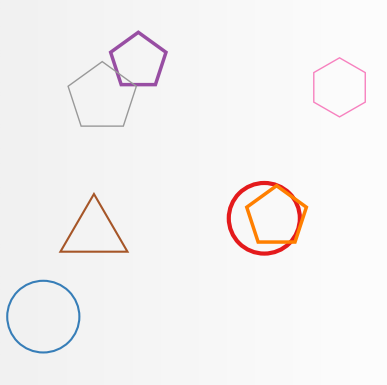[{"shape": "circle", "thickness": 3, "radius": 0.46, "center": [0.682, 0.433]}, {"shape": "circle", "thickness": 1.5, "radius": 0.47, "center": [0.112, 0.178]}, {"shape": "pentagon", "thickness": 2.5, "radius": 0.38, "center": [0.357, 0.841]}, {"shape": "pentagon", "thickness": 2.5, "radius": 0.4, "center": [0.714, 0.437]}, {"shape": "triangle", "thickness": 1.5, "radius": 0.5, "center": [0.242, 0.396]}, {"shape": "hexagon", "thickness": 1, "radius": 0.38, "center": [0.876, 0.773]}, {"shape": "pentagon", "thickness": 1, "radius": 0.46, "center": [0.264, 0.747]}]